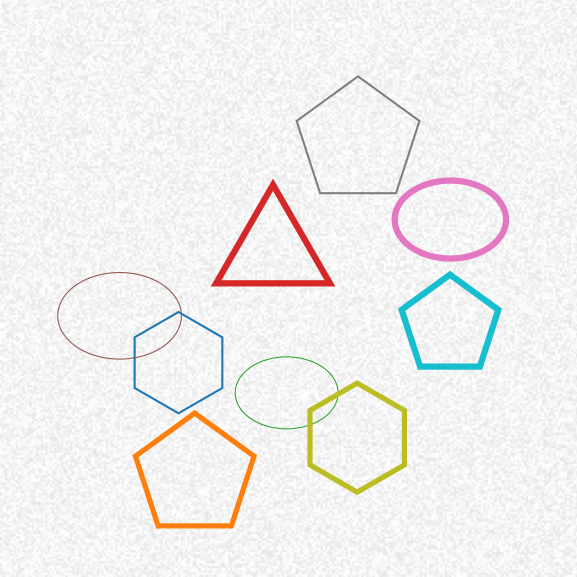[{"shape": "hexagon", "thickness": 1, "radius": 0.44, "center": [0.309, 0.371]}, {"shape": "pentagon", "thickness": 2.5, "radius": 0.54, "center": [0.337, 0.176]}, {"shape": "oval", "thickness": 0.5, "radius": 0.45, "center": [0.496, 0.319]}, {"shape": "triangle", "thickness": 3, "radius": 0.57, "center": [0.473, 0.565]}, {"shape": "oval", "thickness": 0.5, "radius": 0.54, "center": [0.207, 0.452]}, {"shape": "oval", "thickness": 3, "radius": 0.48, "center": [0.78, 0.619]}, {"shape": "pentagon", "thickness": 1, "radius": 0.56, "center": [0.62, 0.755]}, {"shape": "hexagon", "thickness": 2.5, "radius": 0.47, "center": [0.619, 0.241]}, {"shape": "pentagon", "thickness": 3, "radius": 0.44, "center": [0.779, 0.436]}]